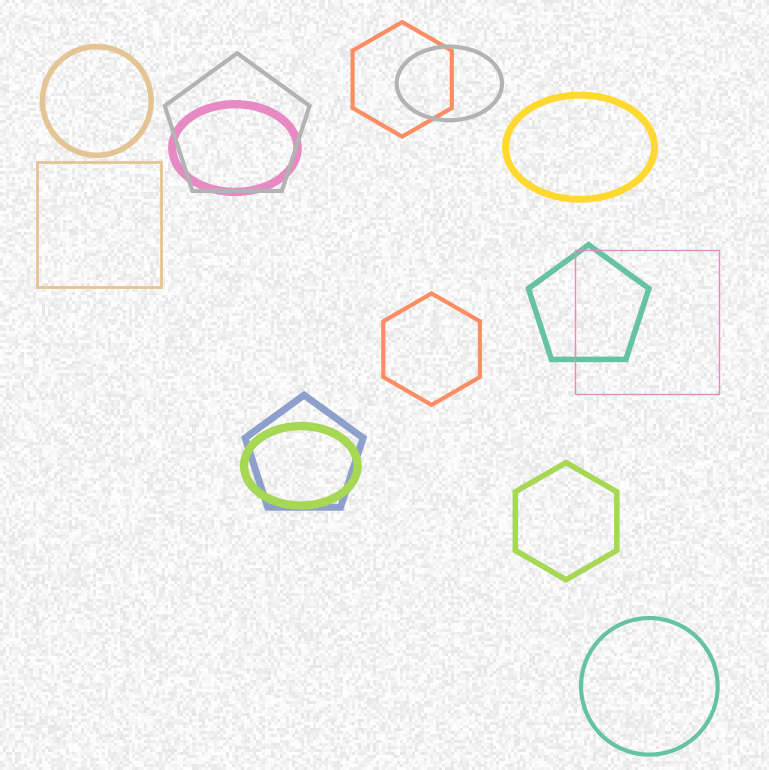[{"shape": "circle", "thickness": 1.5, "radius": 0.44, "center": [0.843, 0.109]}, {"shape": "pentagon", "thickness": 2, "radius": 0.41, "center": [0.765, 0.6]}, {"shape": "hexagon", "thickness": 1.5, "radius": 0.37, "center": [0.522, 0.897]}, {"shape": "hexagon", "thickness": 1.5, "radius": 0.36, "center": [0.561, 0.547]}, {"shape": "pentagon", "thickness": 2.5, "radius": 0.4, "center": [0.395, 0.406]}, {"shape": "oval", "thickness": 3, "radius": 0.41, "center": [0.305, 0.808]}, {"shape": "square", "thickness": 0.5, "radius": 0.47, "center": [0.84, 0.582]}, {"shape": "hexagon", "thickness": 2, "radius": 0.38, "center": [0.735, 0.323]}, {"shape": "oval", "thickness": 3, "radius": 0.37, "center": [0.391, 0.395]}, {"shape": "oval", "thickness": 2.5, "radius": 0.48, "center": [0.753, 0.809]}, {"shape": "circle", "thickness": 2, "radius": 0.35, "center": [0.126, 0.869]}, {"shape": "square", "thickness": 1, "radius": 0.4, "center": [0.128, 0.708]}, {"shape": "pentagon", "thickness": 1.5, "radius": 0.49, "center": [0.308, 0.832]}, {"shape": "oval", "thickness": 1.5, "radius": 0.34, "center": [0.584, 0.892]}]